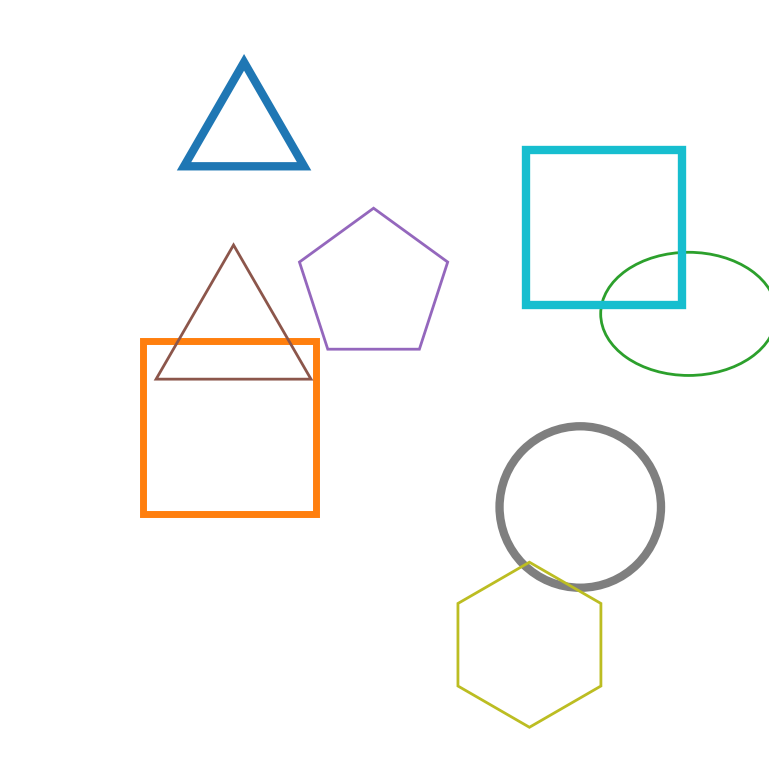[{"shape": "triangle", "thickness": 3, "radius": 0.45, "center": [0.317, 0.829]}, {"shape": "square", "thickness": 2.5, "radius": 0.56, "center": [0.298, 0.445]}, {"shape": "oval", "thickness": 1, "radius": 0.57, "center": [0.894, 0.592]}, {"shape": "pentagon", "thickness": 1, "radius": 0.51, "center": [0.485, 0.628]}, {"shape": "triangle", "thickness": 1, "radius": 0.58, "center": [0.303, 0.566]}, {"shape": "circle", "thickness": 3, "radius": 0.52, "center": [0.754, 0.342]}, {"shape": "hexagon", "thickness": 1, "radius": 0.54, "center": [0.688, 0.163]}, {"shape": "square", "thickness": 3, "radius": 0.51, "center": [0.785, 0.704]}]